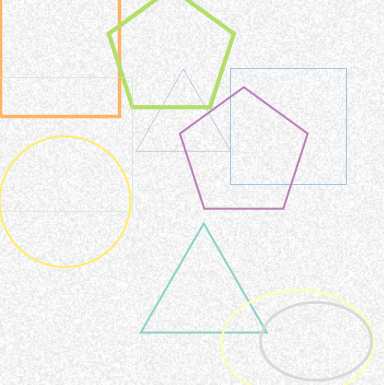[{"shape": "triangle", "thickness": 1.5, "radius": 0.94, "center": [0.529, 0.231]}, {"shape": "oval", "thickness": 1.5, "radius": 0.99, "center": [0.773, 0.108]}, {"shape": "triangle", "thickness": 0.5, "radius": 0.71, "center": [0.476, 0.678]}, {"shape": "square", "thickness": 0.5, "radius": 0.75, "center": [0.747, 0.673]}, {"shape": "square", "thickness": 2.5, "radius": 0.78, "center": [0.155, 0.853]}, {"shape": "pentagon", "thickness": 3, "radius": 0.85, "center": [0.445, 0.86]}, {"shape": "oval", "thickness": 2, "radius": 0.72, "center": [0.821, 0.113]}, {"shape": "pentagon", "thickness": 1.5, "radius": 0.87, "center": [0.633, 0.599]}, {"shape": "square", "thickness": 0.5, "radius": 0.86, "center": [0.171, 0.626]}, {"shape": "circle", "thickness": 1.5, "radius": 0.85, "center": [0.169, 0.476]}]